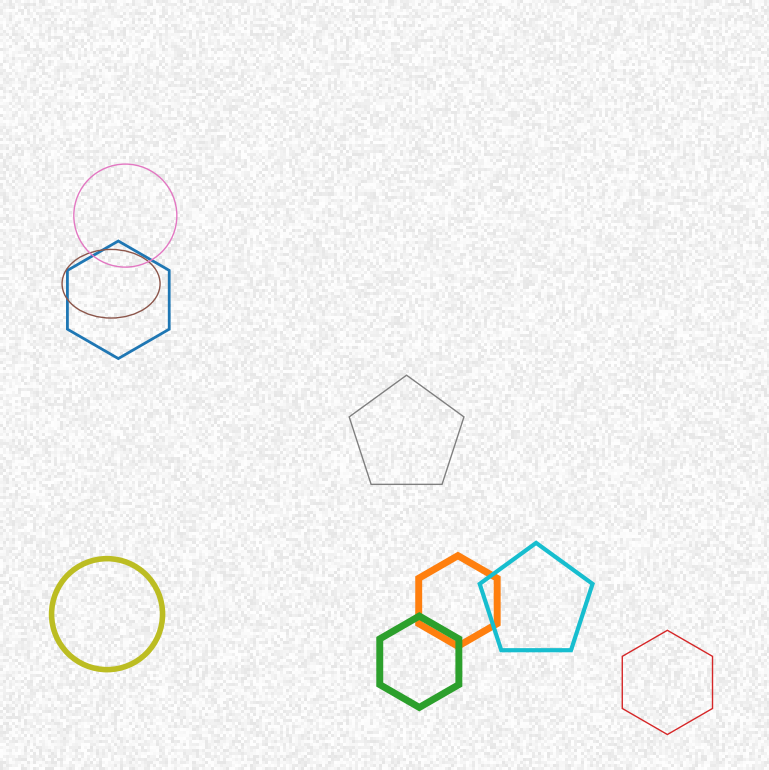[{"shape": "hexagon", "thickness": 1, "radius": 0.38, "center": [0.154, 0.611]}, {"shape": "hexagon", "thickness": 2.5, "radius": 0.29, "center": [0.595, 0.22]}, {"shape": "hexagon", "thickness": 2.5, "radius": 0.3, "center": [0.545, 0.141]}, {"shape": "hexagon", "thickness": 0.5, "radius": 0.34, "center": [0.867, 0.114]}, {"shape": "oval", "thickness": 0.5, "radius": 0.32, "center": [0.144, 0.632]}, {"shape": "circle", "thickness": 0.5, "radius": 0.33, "center": [0.163, 0.72]}, {"shape": "pentagon", "thickness": 0.5, "radius": 0.39, "center": [0.528, 0.434]}, {"shape": "circle", "thickness": 2, "radius": 0.36, "center": [0.139, 0.202]}, {"shape": "pentagon", "thickness": 1.5, "radius": 0.39, "center": [0.696, 0.218]}]